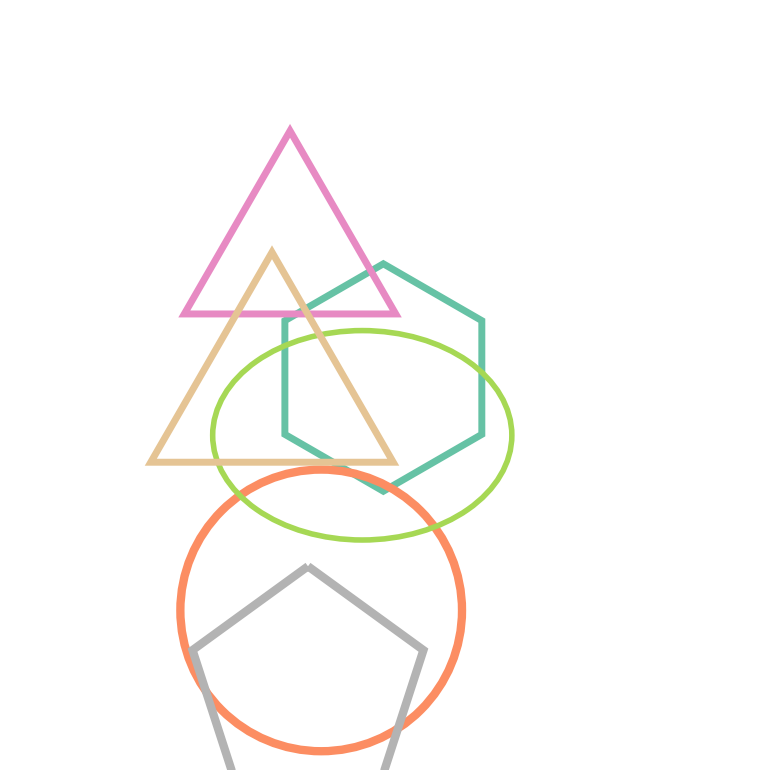[{"shape": "hexagon", "thickness": 2.5, "radius": 0.74, "center": [0.498, 0.51]}, {"shape": "circle", "thickness": 3, "radius": 0.91, "center": [0.417, 0.207]}, {"shape": "triangle", "thickness": 2.5, "radius": 0.79, "center": [0.377, 0.672]}, {"shape": "oval", "thickness": 2, "radius": 0.97, "center": [0.47, 0.435]}, {"shape": "triangle", "thickness": 2.5, "radius": 0.91, "center": [0.353, 0.491]}, {"shape": "pentagon", "thickness": 3, "radius": 0.79, "center": [0.4, 0.107]}]